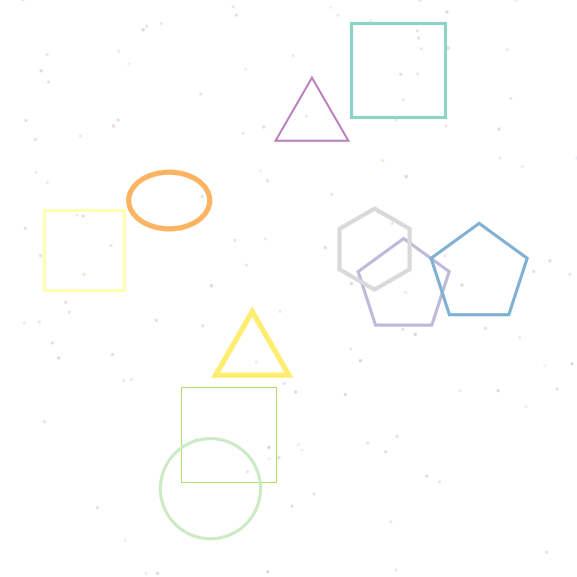[{"shape": "square", "thickness": 1.5, "radius": 0.41, "center": [0.69, 0.878]}, {"shape": "square", "thickness": 1.5, "radius": 0.35, "center": [0.146, 0.566]}, {"shape": "pentagon", "thickness": 1.5, "radius": 0.41, "center": [0.699, 0.503]}, {"shape": "pentagon", "thickness": 1.5, "radius": 0.44, "center": [0.83, 0.525]}, {"shape": "oval", "thickness": 2.5, "radius": 0.35, "center": [0.293, 0.652]}, {"shape": "square", "thickness": 0.5, "radius": 0.41, "center": [0.395, 0.247]}, {"shape": "hexagon", "thickness": 2, "radius": 0.35, "center": [0.649, 0.568]}, {"shape": "triangle", "thickness": 1, "radius": 0.36, "center": [0.54, 0.792]}, {"shape": "circle", "thickness": 1.5, "radius": 0.43, "center": [0.364, 0.153]}, {"shape": "triangle", "thickness": 2.5, "radius": 0.37, "center": [0.437, 0.386]}]